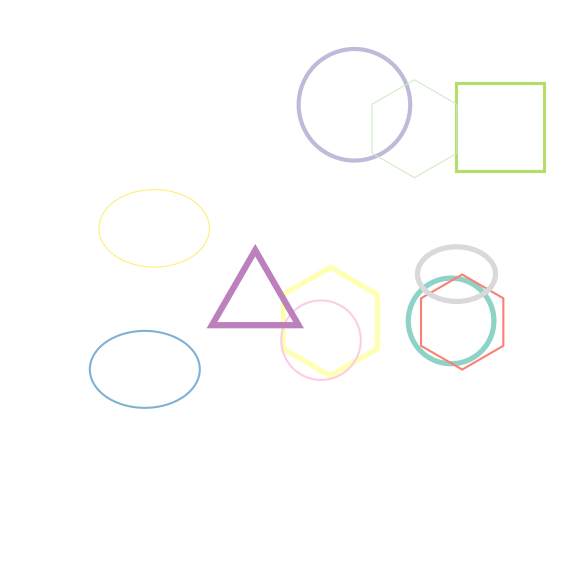[{"shape": "circle", "thickness": 2.5, "radius": 0.37, "center": [0.781, 0.443]}, {"shape": "hexagon", "thickness": 2.5, "radius": 0.47, "center": [0.572, 0.442]}, {"shape": "circle", "thickness": 2, "radius": 0.48, "center": [0.614, 0.818]}, {"shape": "hexagon", "thickness": 1, "radius": 0.41, "center": [0.8, 0.441]}, {"shape": "oval", "thickness": 1, "radius": 0.48, "center": [0.251, 0.36]}, {"shape": "square", "thickness": 1.5, "radius": 0.38, "center": [0.866, 0.779]}, {"shape": "circle", "thickness": 1, "radius": 0.34, "center": [0.556, 0.41]}, {"shape": "oval", "thickness": 2.5, "radius": 0.34, "center": [0.79, 0.524]}, {"shape": "triangle", "thickness": 3, "radius": 0.43, "center": [0.442, 0.479]}, {"shape": "hexagon", "thickness": 0.5, "radius": 0.42, "center": [0.718, 0.776]}, {"shape": "oval", "thickness": 0.5, "radius": 0.48, "center": [0.267, 0.604]}]